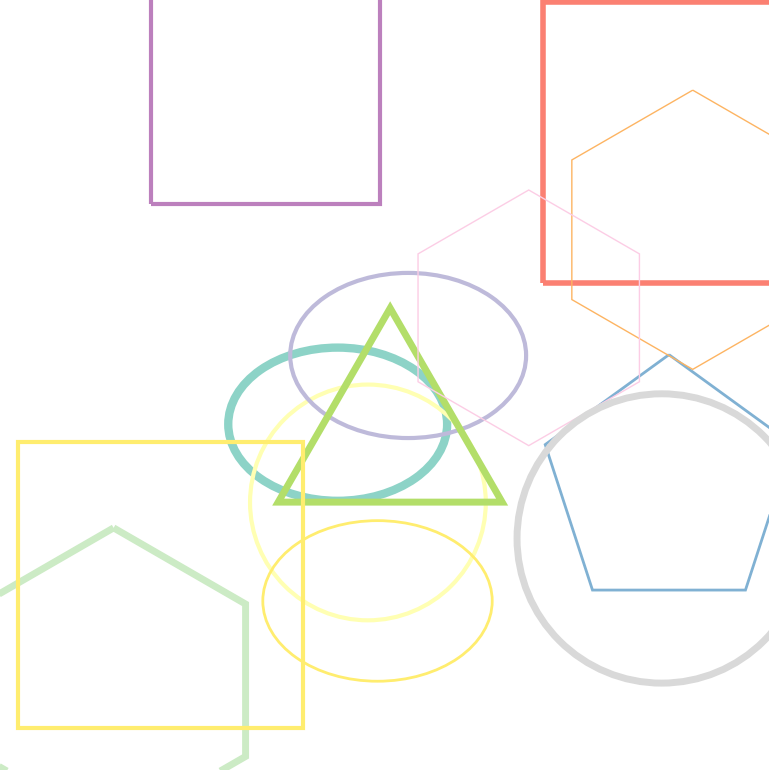[{"shape": "oval", "thickness": 3, "radius": 0.71, "center": [0.439, 0.449]}, {"shape": "circle", "thickness": 1.5, "radius": 0.77, "center": [0.478, 0.347]}, {"shape": "oval", "thickness": 1.5, "radius": 0.77, "center": [0.53, 0.538]}, {"shape": "square", "thickness": 2, "radius": 0.91, "center": [0.887, 0.815]}, {"shape": "pentagon", "thickness": 1, "radius": 0.84, "center": [0.869, 0.37]}, {"shape": "hexagon", "thickness": 0.5, "radius": 0.91, "center": [0.9, 0.702]}, {"shape": "triangle", "thickness": 2.5, "radius": 0.84, "center": [0.507, 0.432]}, {"shape": "hexagon", "thickness": 0.5, "radius": 0.83, "center": [0.687, 0.587]}, {"shape": "circle", "thickness": 2.5, "radius": 0.94, "center": [0.859, 0.301]}, {"shape": "square", "thickness": 1.5, "radius": 0.74, "center": [0.344, 0.884]}, {"shape": "hexagon", "thickness": 2.5, "radius": 0.99, "center": [0.148, 0.117]}, {"shape": "square", "thickness": 1.5, "radius": 0.93, "center": [0.208, 0.24]}, {"shape": "oval", "thickness": 1, "radius": 0.74, "center": [0.49, 0.22]}]